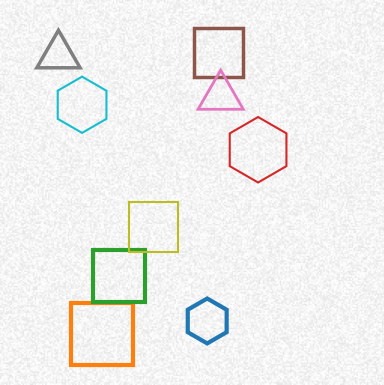[{"shape": "hexagon", "thickness": 3, "radius": 0.29, "center": [0.538, 0.166]}, {"shape": "square", "thickness": 3, "radius": 0.4, "center": [0.265, 0.132]}, {"shape": "square", "thickness": 3, "radius": 0.34, "center": [0.31, 0.284]}, {"shape": "hexagon", "thickness": 1.5, "radius": 0.43, "center": [0.67, 0.611]}, {"shape": "square", "thickness": 2.5, "radius": 0.31, "center": [0.567, 0.863]}, {"shape": "triangle", "thickness": 2, "radius": 0.34, "center": [0.573, 0.75]}, {"shape": "triangle", "thickness": 2.5, "radius": 0.32, "center": [0.152, 0.856]}, {"shape": "square", "thickness": 1.5, "radius": 0.32, "center": [0.398, 0.41]}, {"shape": "hexagon", "thickness": 1.5, "radius": 0.37, "center": [0.213, 0.728]}]